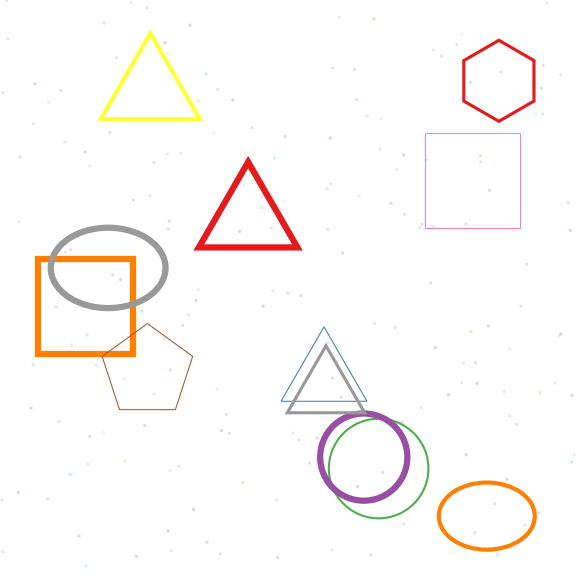[{"shape": "hexagon", "thickness": 1.5, "radius": 0.35, "center": [0.864, 0.859]}, {"shape": "triangle", "thickness": 3, "radius": 0.49, "center": [0.43, 0.62]}, {"shape": "triangle", "thickness": 0.5, "radius": 0.43, "center": [0.561, 0.347]}, {"shape": "circle", "thickness": 1, "radius": 0.43, "center": [0.656, 0.188]}, {"shape": "circle", "thickness": 3, "radius": 0.38, "center": [0.63, 0.208]}, {"shape": "square", "thickness": 3, "radius": 0.41, "center": [0.147, 0.468]}, {"shape": "oval", "thickness": 2, "radius": 0.42, "center": [0.843, 0.105]}, {"shape": "triangle", "thickness": 2, "radius": 0.5, "center": [0.26, 0.842]}, {"shape": "pentagon", "thickness": 0.5, "radius": 0.41, "center": [0.255, 0.357]}, {"shape": "square", "thickness": 0.5, "radius": 0.41, "center": [0.817, 0.687]}, {"shape": "triangle", "thickness": 1.5, "radius": 0.39, "center": [0.564, 0.323]}, {"shape": "oval", "thickness": 3, "radius": 0.5, "center": [0.187, 0.535]}]